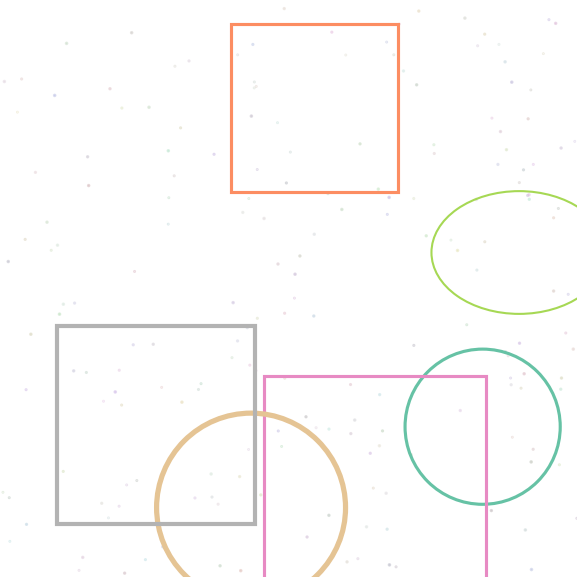[{"shape": "circle", "thickness": 1.5, "radius": 0.67, "center": [0.836, 0.26]}, {"shape": "square", "thickness": 1.5, "radius": 0.73, "center": [0.545, 0.812]}, {"shape": "square", "thickness": 1.5, "radius": 0.96, "center": [0.65, 0.155]}, {"shape": "oval", "thickness": 1, "radius": 0.76, "center": [0.899, 0.562]}, {"shape": "circle", "thickness": 2.5, "radius": 0.82, "center": [0.435, 0.12]}, {"shape": "square", "thickness": 2, "radius": 0.86, "center": [0.27, 0.264]}]